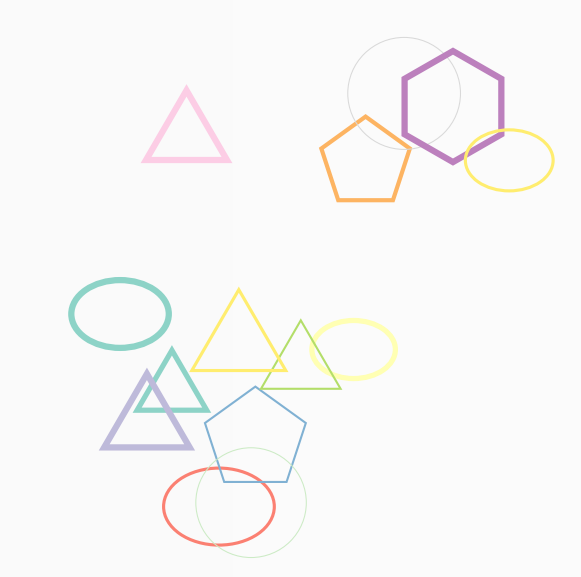[{"shape": "oval", "thickness": 3, "radius": 0.42, "center": [0.207, 0.455]}, {"shape": "triangle", "thickness": 2.5, "radius": 0.35, "center": [0.296, 0.323]}, {"shape": "oval", "thickness": 2.5, "radius": 0.36, "center": [0.608, 0.394]}, {"shape": "triangle", "thickness": 3, "radius": 0.42, "center": [0.253, 0.267]}, {"shape": "oval", "thickness": 1.5, "radius": 0.48, "center": [0.377, 0.122]}, {"shape": "pentagon", "thickness": 1, "radius": 0.46, "center": [0.439, 0.238]}, {"shape": "pentagon", "thickness": 2, "radius": 0.4, "center": [0.629, 0.717]}, {"shape": "triangle", "thickness": 1, "radius": 0.4, "center": [0.517, 0.365]}, {"shape": "triangle", "thickness": 3, "radius": 0.4, "center": [0.321, 0.762]}, {"shape": "circle", "thickness": 0.5, "radius": 0.48, "center": [0.695, 0.837]}, {"shape": "hexagon", "thickness": 3, "radius": 0.48, "center": [0.779, 0.815]}, {"shape": "circle", "thickness": 0.5, "radius": 0.48, "center": [0.432, 0.129]}, {"shape": "oval", "thickness": 1.5, "radius": 0.38, "center": [0.876, 0.721]}, {"shape": "triangle", "thickness": 1.5, "radius": 0.47, "center": [0.411, 0.404]}]